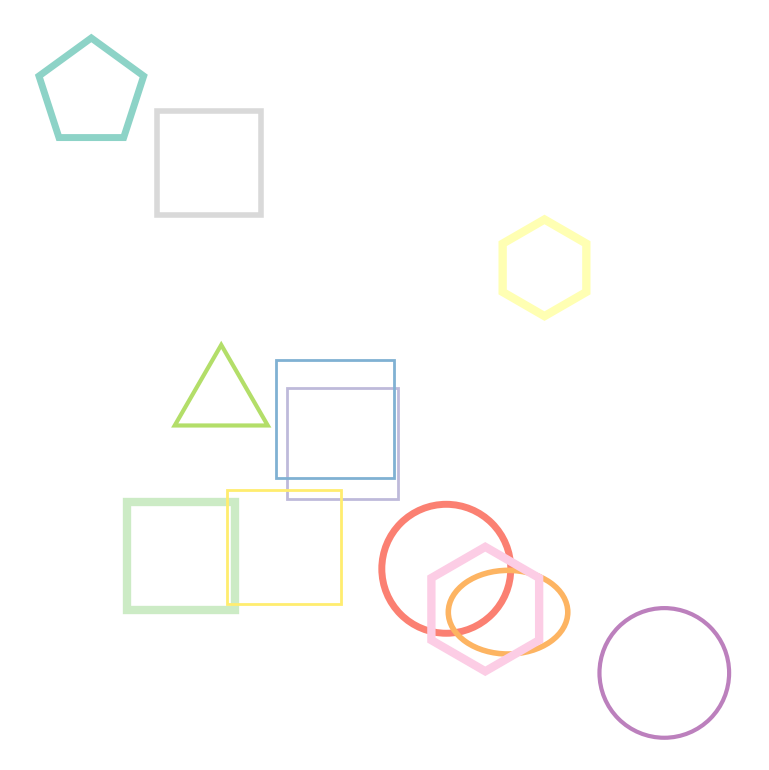[{"shape": "pentagon", "thickness": 2.5, "radius": 0.36, "center": [0.119, 0.879]}, {"shape": "hexagon", "thickness": 3, "radius": 0.31, "center": [0.707, 0.652]}, {"shape": "square", "thickness": 1, "radius": 0.36, "center": [0.445, 0.424]}, {"shape": "circle", "thickness": 2.5, "radius": 0.42, "center": [0.58, 0.261]}, {"shape": "square", "thickness": 1, "radius": 0.38, "center": [0.435, 0.456]}, {"shape": "oval", "thickness": 2, "radius": 0.39, "center": [0.66, 0.205]}, {"shape": "triangle", "thickness": 1.5, "radius": 0.35, "center": [0.287, 0.482]}, {"shape": "hexagon", "thickness": 3, "radius": 0.4, "center": [0.63, 0.209]}, {"shape": "square", "thickness": 2, "radius": 0.34, "center": [0.271, 0.788]}, {"shape": "circle", "thickness": 1.5, "radius": 0.42, "center": [0.863, 0.126]}, {"shape": "square", "thickness": 3, "radius": 0.35, "center": [0.235, 0.278]}, {"shape": "square", "thickness": 1, "radius": 0.37, "center": [0.368, 0.29]}]